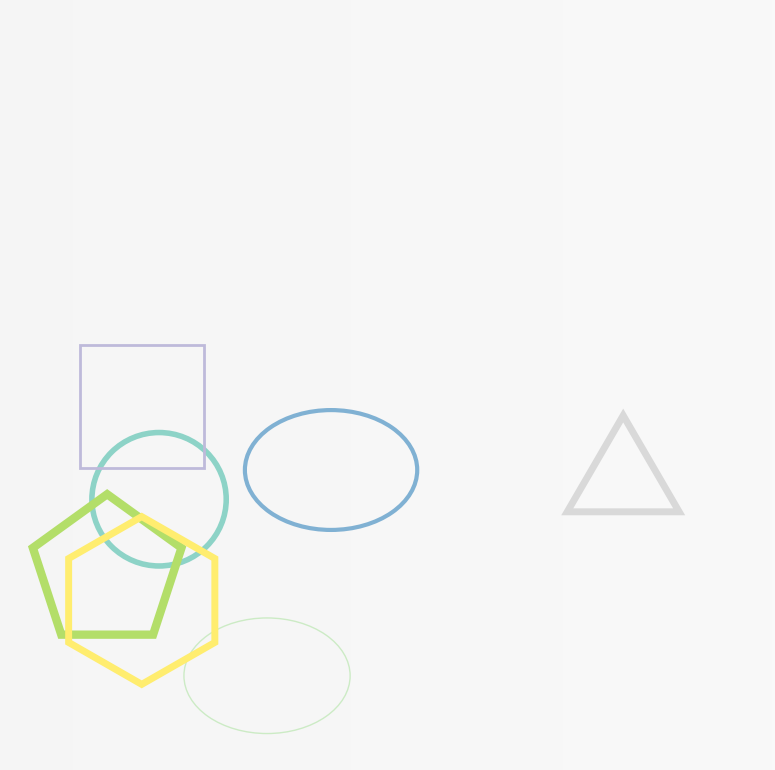[{"shape": "circle", "thickness": 2, "radius": 0.43, "center": [0.205, 0.352]}, {"shape": "square", "thickness": 1, "radius": 0.4, "center": [0.183, 0.472]}, {"shape": "oval", "thickness": 1.5, "radius": 0.56, "center": [0.427, 0.39]}, {"shape": "pentagon", "thickness": 3, "radius": 0.5, "center": [0.138, 0.257]}, {"shape": "triangle", "thickness": 2.5, "radius": 0.42, "center": [0.804, 0.377]}, {"shape": "oval", "thickness": 0.5, "radius": 0.54, "center": [0.345, 0.122]}, {"shape": "hexagon", "thickness": 2.5, "radius": 0.54, "center": [0.183, 0.22]}]